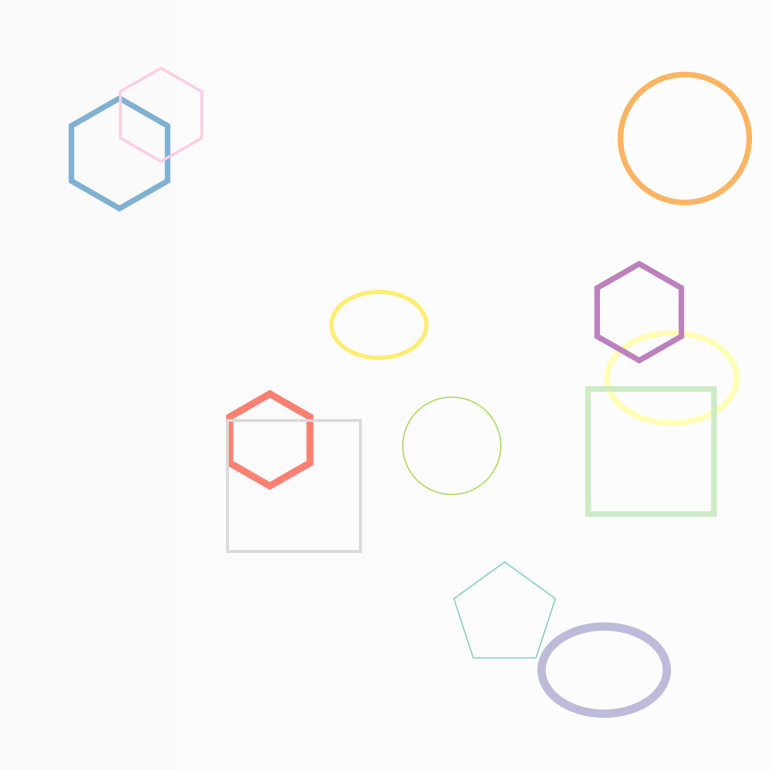[{"shape": "pentagon", "thickness": 0.5, "radius": 0.34, "center": [0.651, 0.201]}, {"shape": "oval", "thickness": 2, "radius": 0.42, "center": [0.867, 0.509]}, {"shape": "oval", "thickness": 3, "radius": 0.4, "center": [0.78, 0.13]}, {"shape": "hexagon", "thickness": 2.5, "radius": 0.3, "center": [0.348, 0.429]}, {"shape": "hexagon", "thickness": 2, "radius": 0.36, "center": [0.154, 0.801]}, {"shape": "circle", "thickness": 2, "radius": 0.42, "center": [0.884, 0.82]}, {"shape": "circle", "thickness": 0.5, "radius": 0.32, "center": [0.583, 0.421]}, {"shape": "hexagon", "thickness": 1, "radius": 0.3, "center": [0.208, 0.851]}, {"shape": "square", "thickness": 1, "radius": 0.43, "center": [0.378, 0.369]}, {"shape": "hexagon", "thickness": 2, "radius": 0.31, "center": [0.825, 0.595]}, {"shape": "square", "thickness": 2, "radius": 0.41, "center": [0.84, 0.414]}, {"shape": "oval", "thickness": 1.5, "radius": 0.31, "center": [0.489, 0.578]}]